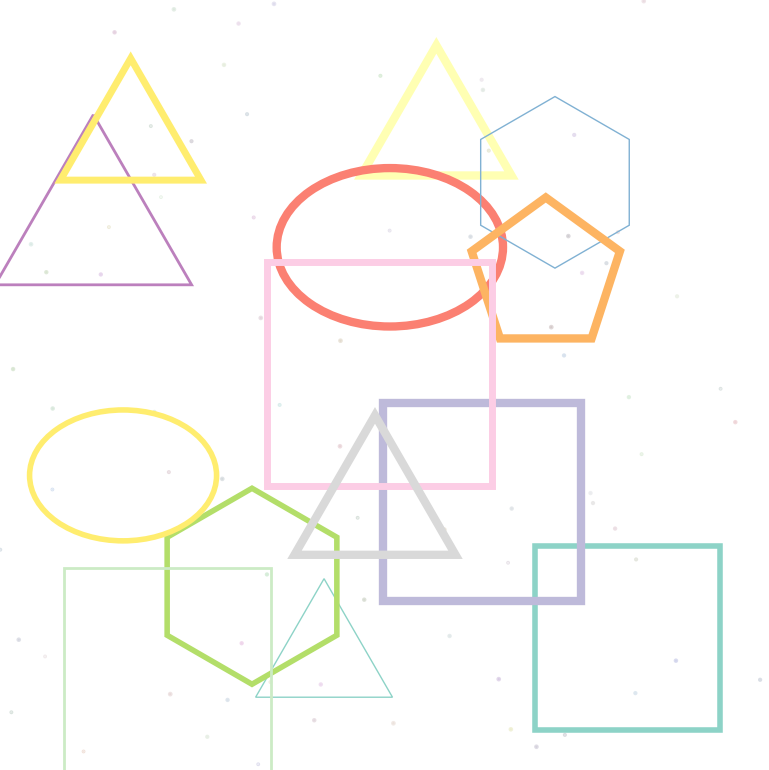[{"shape": "triangle", "thickness": 0.5, "radius": 0.51, "center": [0.421, 0.146]}, {"shape": "square", "thickness": 2, "radius": 0.6, "center": [0.815, 0.172]}, {"shape": "triangle", "thickness": 3, "radius": 0.56, "center": [0.567, 0.828]}, {"shape": "square", "thickness": 3, "radius": 0.64, "center": [0.627, 0.348]}, {"shape": "oval", "thickness": 3, "radius": 0.73, "center": [0.506, 0.679]}, {"shape": "hexagon", "thickness": 0.5, "radius": 0.56, "center": [0.721, 0.763]}, {"shape": "pentagon", "thickness": 3, "radius": 0.51, "center": [0.709, 0.642]}, {"shape": "hexagon", "thickness": 2, "radius": 0.64, "center": [0.327, 0.239]}, {"shape": "square", "thickness": 2.5, "radius": 0.73, "center": [0.493, 0.514]}, {"shape": "triangle", "thickness": 3, "radius": 0.6, "center": [0.487, 0.34]}, {"shape": "triangle", "thickness": 1, "radius": 0.74, "center": [0.121, 0.704]}, {"shape": "square", "thickness": 1, "radius": 0.67, "center": [0.218, 0.127]}, {"shape": "triangle", "thickness": 2.5, "radius": 0.53, "center": [0.17, 0.819]}, {"shape": "oval", "thickness": 2, "radius": 0.61, "center": [0.16, 0.383]}]